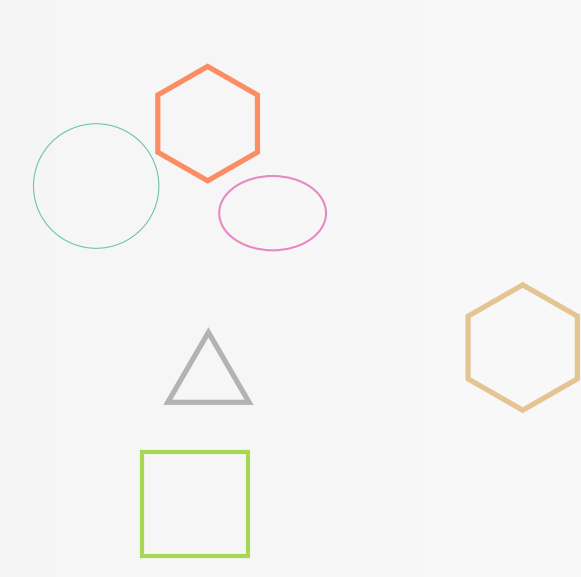[{"shape": "circle", "thickness": 0.5, "radius": 0.54, "center": [0.165, 0.677]}, {"shape": "hexagon", "thickness": 2.5, "radius": 0.5, "center": [0.357, 0.785]}, {"shape": "oval", "thickness": 1, "radius": 0.46, "center": [0.469, 0.63]}, {"shape": "square", "thickness": 2, "radius": 0.45, "center": [0.335, 0.126]}, {"shape": "hexagon", "thickness": 2.5, "radius": 0.54, "center": [0.899, 0.397]}, {"shape": "triangle", "thickness": 2.5, "radius": 0.4, "center": [0.359, 0.343]}]